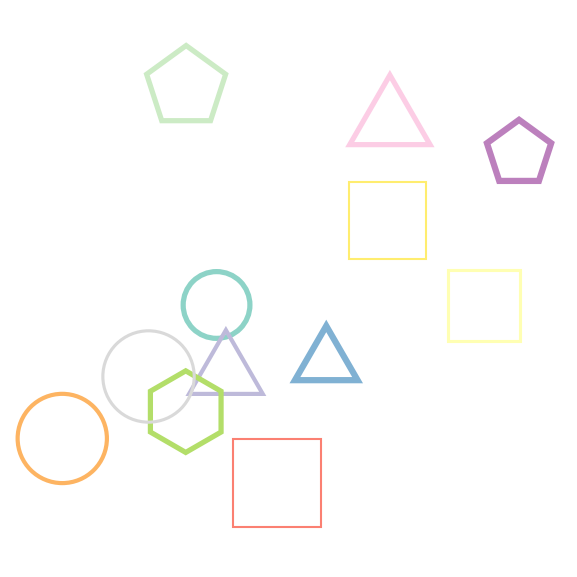[{"shape": "circle", "thickness": 2.5, "radius": 0.29, "center": [0.375, 0.471]}, {"shape": "square", "thickness": 1.5, "radius": 0.31, "center": [0.838, 0.47]}, {"shape": "triangle", "thickness": 2, "radius": 0.37, "center": [0.391, 0.354]}, {"shape": "square", "thickness": 1, "radius": 0.38, "center": [0.48, 0.163]}, {"shape": "triangle", "thickness": 3, "radius": 0.31, "center": [0.565, 0.372]}, {"shape": "circle", "thickness": 2, "radius": 0.39, "center": [0.108, 0.24]}, {"shape": "hexagon", "thickness": 2.5, "radius": 0.35, "center": [0.322, 0.286]}, {"shape": "triangle", "thickness": 2.5, "radius": 0.4, "center": [0.675, 0.789]}, {"shape": "circle", "thickness": 1.5, "radius": 0.4, "center": [0.257, 0.347]}, {"shape": "pentagon", "thickness": 3, "radius": 0.29, "center": [0.899, 0.733]}, {"shape": "pentagon", "thickness": 2.5, "radius": 0.36, "center": [0.322, 0.848]}, {"shape": "square", "thickness": 1, "radius": 0.33, "center": [0.671, 0.618]}]